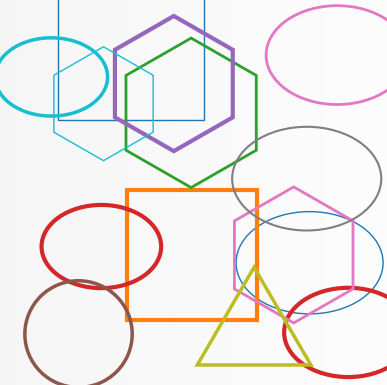[{"shape": "oval", "thickness": 1, "radius": 0.95, "center": [0.799, 0.318]}, {"shape": "square", "thickness": 1, "radius": 0.94, "center": [0.338, 0.875]}, {"shape": "square", "thickness": 3, "radius": 0.84, "center": [0.495, 0.338]}, {"shape": "hexagon", "thickness": 2, "radius": 0.97, "center": [0.493, 0.707]}, {"shape": "oval", "thickness": 3, "radius": 0.77, "center": [0.262, 0.36]}, {"shape": "oval", "thickness": 3, "radius": 0.83, "center": [0.899, 0.137]}, {"shape": "hexagon", "thickness": 3, "radius": 0.88, "center": [0.449, 0.783]}, {"shape": "circle", "thickness": 2.5, "radius": 0.69, "center": [0.203, 0.132]}, {"shape": "hexagon", "thickness": 2, "radius": 0.88, "center": [0.758, 0.338]}, {"shape": "oval", "thickness": 2, "radius": 0.92, "center": [0.87, 0.857]}, {"shape": "oval", "thickness": 1.5, "radius": 0.96, "center": [0.792, 0.536]}, {"shape": "triangle", "thickness": 2.5, "radius": 0.85, "center": [0.656, 0.137]}, {"shape": "hexagon", "thickness": 1, "radius": 0.74, "center": [0.267, 0.731]}, {"shape": "oval", "thickness": 2.5, "radius": 0.73, "center": [0.132, 0.8]}]